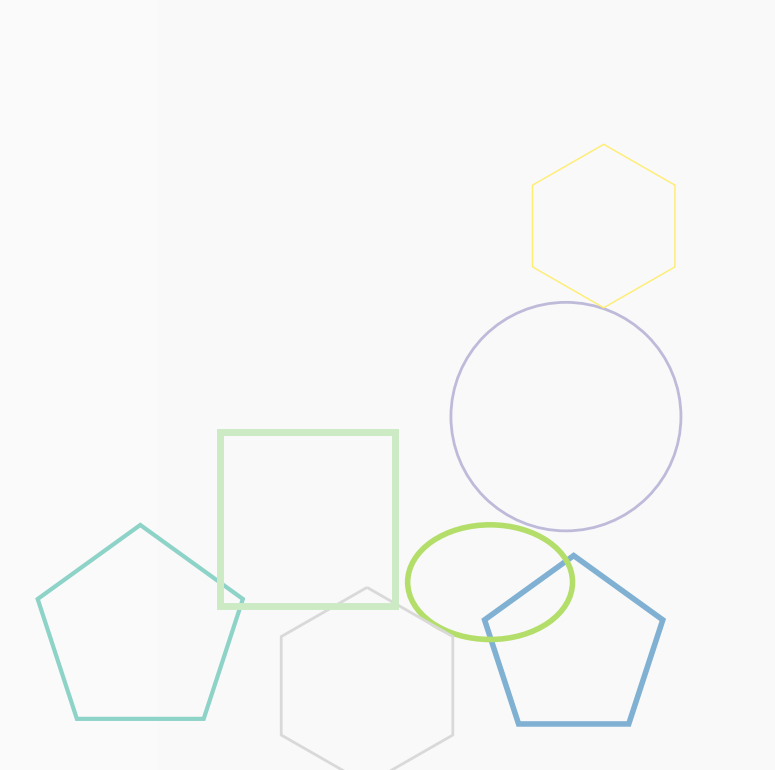[{"shape": "pentagon", "thickness": 1.5, "radius": 0.7, "center": [0.181, 0.179]}, {"shape": "circle", "thickness": 1, "radius": 0.74, "center": [0.73, 0.459]}, {"shape": "pentagon", "thickness": 2, "radius": 0.6, "center": [0.74, 0.158]}, {"shape": "oval", "thickness": 2, "radius": 0.53, "center": [0.632, 0.244]}, {"shape": "hexagon", "thickness": 1, "radius": 0.64, "center": [0.474, 0.109]}, {"shape": "square", "thickness": 2.5, "radius": 0.57, "center": [0.397, 0.326]}, {"shape": "hexagon", "thickness": 0.5, "radius": 0.53, "center": [0.779, 0.706]}]